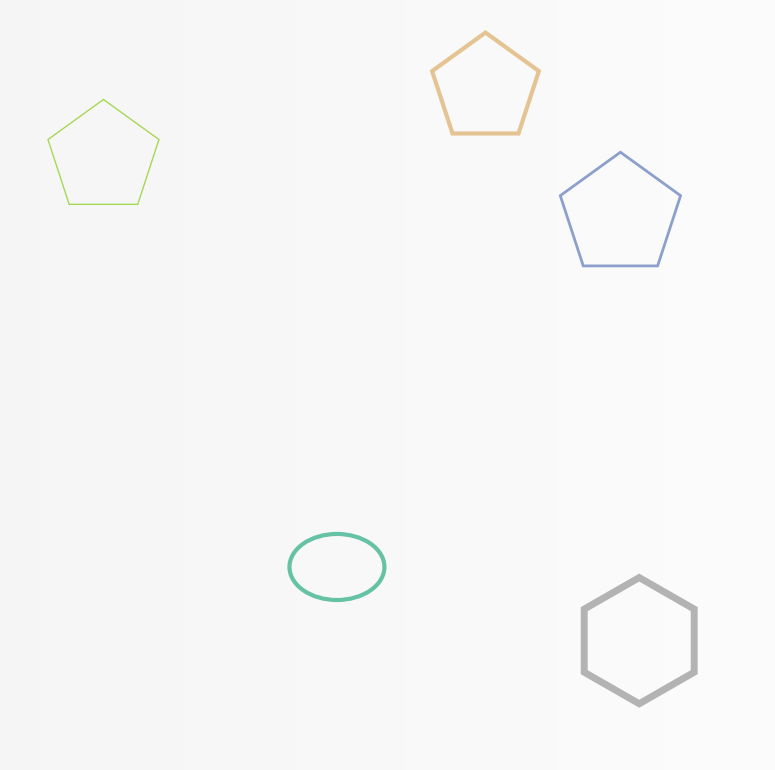[{"shape": "oval", "thickness": 1.5, "radius": 0.31, "center": [0.435, 0.264]}, {"shape": "pentagon", "thickness": 1, "radius": 0.41, "center": [0.801, 0.721]}, {"shape": "pentagon", "thickness": 0.5, "radius": 0.38, "center": [0.134, 0.796]}, {"shape": "pentagon", "thickness": 1.5, "radius": 0.36, "center": [0.626, 0.885]}, {"shape": "hexagon", "thickness": 2.5, "radius": 0.41, "center": [0.825, 0.168]}]